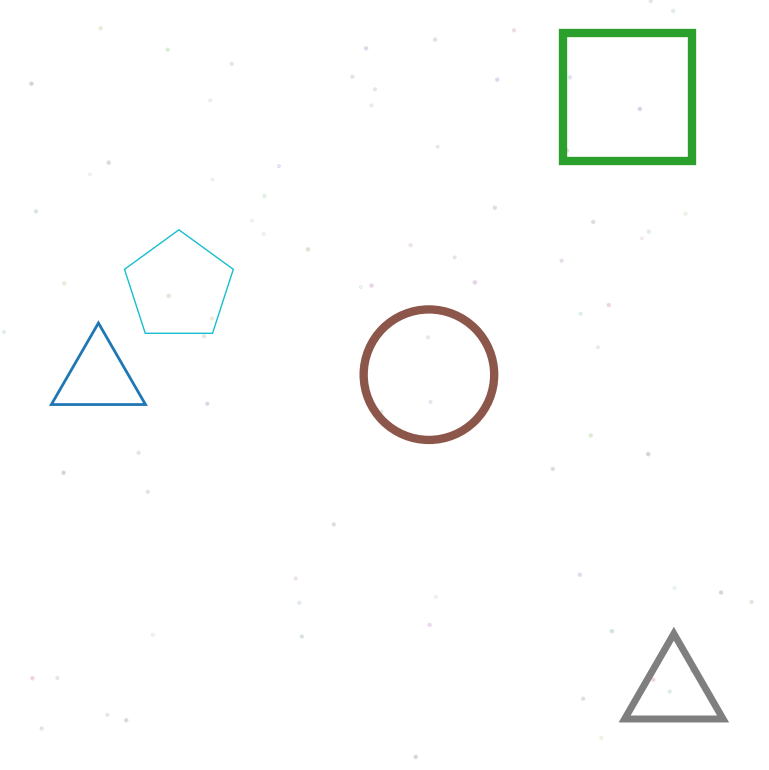[{"shape": "triangle", "thickness": 1, "radius": 0.35, "center": [0.128, 0.51]}, {"shape": "square", "thickness": 3, "radius": 0.42, "center": [0.815, 0.874]}, {"shape": "circle", "thickness": 3, "radius": 0.42, "center": [0.557, 0.513]}, {"shape": "triangle", "thickness": 2.5, "radius": 0.37, "center": [0.875, 0.103]}, {"shape": "pentagon", "thickness": 0.5, "radius": 0.37, "center": [0.232, 0.627]}]